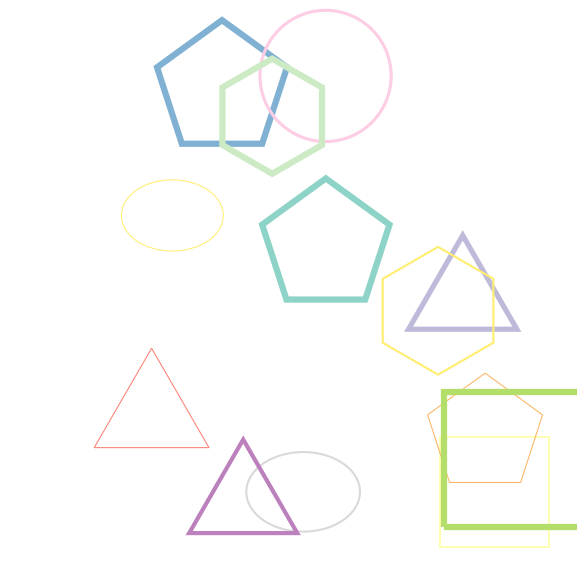[{"shape": "pentagon", "thickness": 3, "radius": 0.58, "center": [0.564, 0.574]}, {"shape": "square", "thickness": 1, "radius": 0.48, "center": [0.856, 0.147]}, {"shape": "triangle", "thickness": 2.5, "radius": 0.54, "center": [0.801, 0.483]}, {"shape": "triangle", "thickness": 0.5, "radius": 0.57, "center": [0.263, 0.281]}, {"shape": "pentagon", "thickness": 3, "radius": 0.59, "center": [0.384, 0.846]}, {"shape": "pentagon", "thickness": 0.5, "radius": 0.52, "center": [0.84, 0.248]}, {"shape": "square", "thickness": 3, "radius": 0.59, "center": [0.885, 0.203]}, {"shape": "circle", "thickness": 1.5, "radius": 0.57, "center": [0.564, 0.868]}, {"shape": "oval", "thickness": 1, "radius": 0.49, "center": [0.525, 0.147]}, {"shape": "triangle", "thickness": 2, "radius": 0.54, "center": [0.421, 0.13]}, {"shape": "hexagon", "thickness": 3, "radius": 0.5, "center": [0.471, 0.798]}, {"shape": "hexagon", "thickness": 1, "radius": 0.55, "center": [0.759, 0.461]}, {"shape": "oval", "thickness": 0.5, "radius": 0.44, "center": [0.298, 0.626]}]